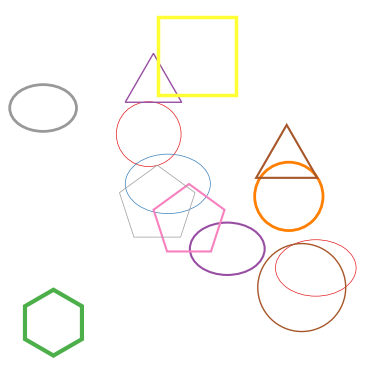[{"shape": "oval", "thickness": 0.5, "radius": 0.52, "center": [0.82, 0.304]}, {"shape": "circle", "thickness": 0.5, "radius": 0.42, "center": [0.386, 0.651]}, {"shape": "oval", "thickness": 0.5, "radius": 0.55, "center": [0.436, 0.522]}, {"shape": "hexagon", "thickness": 3, "radius": 0.43, "center": [0.139, 0.162]}, {"shape": "triangle", "thickness": 1, "radius": 0.42, "center": [0.399, 0.777]}, {"shape": "oval", "thickness": 1.5, "radius": 0.49, "center": [0.59, 0.354]}, {"shape": "circle", "thickness": 2, "radius": 0.44, "center": [0.75, 0.49]}, {"shape": "square", "thickness": 2.5, "radius": 0.5, "center": [0.512, 0.855]}, {"shape": "triangle", "thickness": 1.5, "radius": 0.46, "center": [0.745, 0.584]}, {"shape": "circle", "thickness": 1, "radius": 0.57, "center": [0.784, 0.253]}, {"shape": "pentagon", "thickness": 1.5, "radius": 0.48, "center": [0.491, 0.425]}, {"shape": "oval", "thickness": 2, "radius": 0.43, "center": [0.112, 0.719]}, {"shape": "pentagon", "thickness": 0.5, "radius": 0.52, "center": [0.408, 0.468]}]